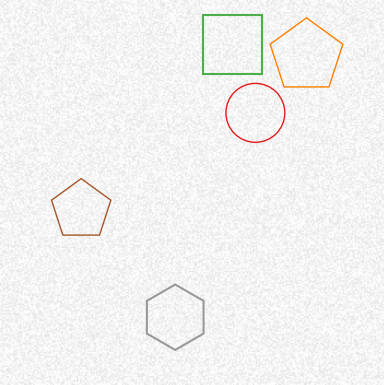[{"shape": "circle", "thickness": 1, "radius": 0.38, "center": [0.663, 0.707]}, {"shape": "square", "thickness": 1.5, "radius": 0.38, "center": [0.605, 0.883]}, {"shape": "pentagon", "thickness": 1, "radius": 0.5, "center": [0.796, 0.854]}, {"shape": "pentagon", "thickness": 1, "radius": 0.41, "center": [0.211, 0.455]}, {"shape": "hexagon", "thickness": 1.5, "radius": 0.42, "center": [0.455, 0.176]}]